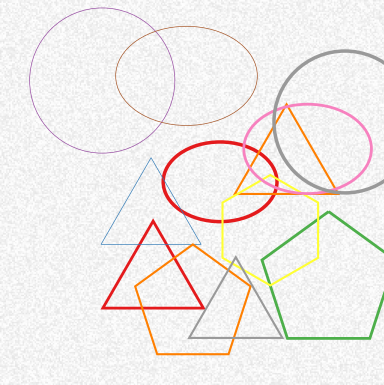[{"shape": "triangle", "thickness": 2, "radius": 0.75, "center": [0.398, 0.275]}, {"shape": "oval", "thickness": 2.5, "radius": 0.74, "center": [0.572, 0.528]}, {"shape": "triangle", "thickness": 0.5, "radius": 0.75, "center": [0.392, 0.44]}, {"shape": "pentagon", "thickness": 2, "radius": 0.91, "center": [0.854, 0.268]}, {"shape": "circle", "thickness": 0.5, "radius": 0.94, "center": [0.266, 0.791]}, {"shape": "triangle", "thickness": 1.5, "radius": 0.78, "center": [0.744, 0.574]}, {"shape": "pentagon", "thickness": 1.5, "radius": 0.79, "center": [0.501, 0.207]}, {"shape": "hexagon", "thickness": 1.5, "radius": 0.72, "center": [0.702, 0.402]}, {"shape": "oval", "thickness": 0.5, "radius": 0.92, "center": [0.484, 0.803]}, {"shape": "oval", "thickness": 2, "radius": 0.83, "center": [0.799, 0.613]}, {"shape": "triangle", "thickness": 1.5, "radius": 0.7, "center": [0.612, 0.192]}, {"shape": "circle", "thickness": 2.5, "radius": 0.92, "center": [0.896, 0.683]}]